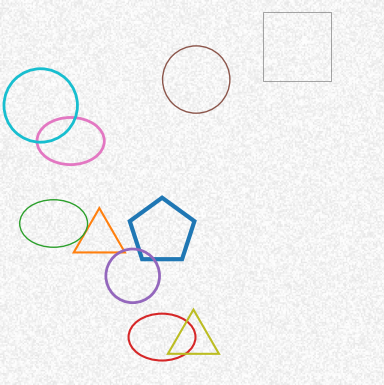[{"shape": "pentagon", "thickness": 3, "radius": 0.44, "center": [0.421, 0.398]}, {"shape": "triangle", "thickness": 1.5, "radius": 0.38, "center": [0.258, 0.383]}, {"shape": "oval", "thickness": 1, "radius": 0.44, "center": [0.139, 0.419]}, {"shape": "oval", "thickness": 1.5, "radius": 0.43, "center": [0.421, 0.124]}, {"shape": "circle", "thickness": 2, "radius": 0.35, "center": [0.345, 0.284]}, {"shape": "circle", "thickness": 1, "radius": 0.44, "center": [0.51, 0.793]}, {"shape": "oval", "thickness": 2, "radius": 0.44, "center": [0.183, 0.634]}, {"shape": "square", "thickness": 0.5, "radius": 0.44, "center": [0.772, 0.879]}, {"shape": "triangle", "thickness": 1.5, "radius": 0.38, "center": [0.502, 0.119]}, {"shape": "circle", "thickness": 2, "radius": 0.48, "center": [0.106, 0.726]}]